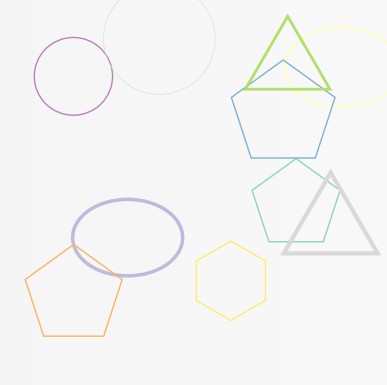[{"shape": "pentagon", "thickness": 1, "radius": 0.6, "center": [0.764, 0.469]}, {"shape": "oval", "thickness": 1, "radius": 0.74, "center": [0.883, 0.825]}, {"shape": "oval", "thickness": 2.5, "radius": 0.71, "center": [0.329, 0.383]}, {"shape": "pentagon", "thickness": 1, "radius": 0.7, "center": [0.731, 0.703]}, {"shape": "pentagon", "thickness": 1, "radius": 0.66, "center": [0.19, 0.233]}, {"shape": "triangle", "thickness": 2, "radius": 0.63, "center": [0.742, 0.831]}, {"shape": "triangle", "thickness": 3, "radius": 0.7, "center": [0.853, 0.412]}, {"shape": "circle", "thickness": 1, "radius": 0.5, "center": [0.189, 0.802]}, {"shape": "circle", "thickness": 0.5, "radius": 0.72, "center": [0.411, 0.899]}, {"shape": "hexagon", "thickness": 1, "radius": 0.51, "center": [0.596, 0.271]}]